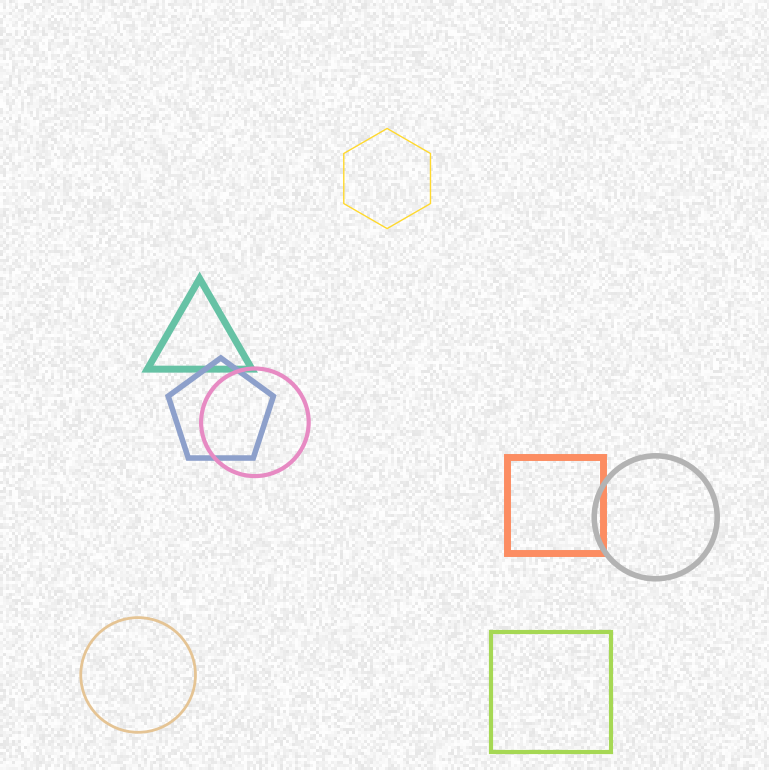[{"shape": "triangle", "thickness": 2.5, "radius": 0.39, "center": [0.259, 0.56]}, {"shape": "square", "thickness": 2.5, "radius": 0.31, "center": [0.721, 0.344]}, {"shape": "pentagon", "thickness": 2, "radius": 0.36, "center": [0.287, 0.463]}, {"shape": "circle", "thickness": 1.5, "radius": 0.35, "center": [0.331, 0.452]}, {"shape": "square", "thickness": 1.5, "radius": 0.39, "center": [0.716, 0.102]}, {"shape": "hexagon", "thickness": 0.5, "radius": 0.33, "center": [0.503, 0.768]}, {"shape": "circle", "thickness": 1, "radius": 0.37, "center": [0.179, 0.123]}, {"shape": "circle", "thickness": 2, "radius": 0.4, "center": [0.852, 0.328]}]